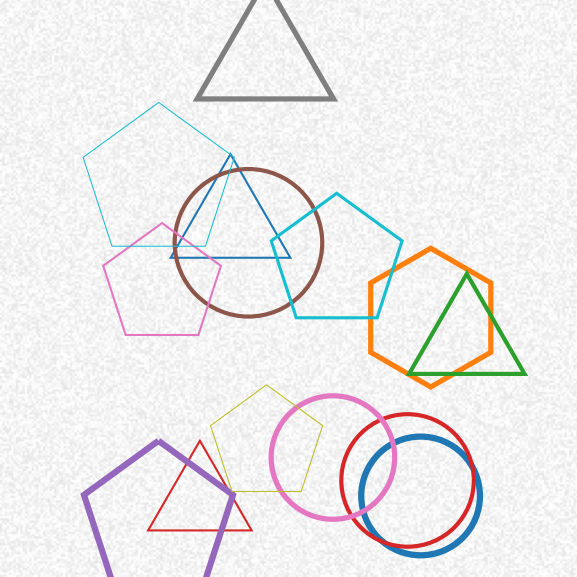[{"shape": "circle", "thickness": 3, "radius": 0.51, "center": [0.728, 0.14]}, {"shape": "triangle", "thickness": 1, "radius": 0.6, "center": [0.399, 0.613]}, {"shape": "hexagon", "thickness": 2.5, "radius": 0.6, "center": [0.746, 0.449]}, {"shape": "triangle", "thickness": 2, "radius": 0.58, "center": [0.808, 0.409]}, {"shape": "circle", "thickness": 2, "radius": 0.57, "center": [0.706, 0.167]}, {"shape": "triangle", "thickness": 1, "radius": 0.52, "center": [0.346, 0.132]}, {"shape": "pentagon", "thickness": 3, "radius": 0.68, "center": [0.274, 0.1]}, {"shape": "circle", "thickness": 2, "radius": 0.64, "center": [0.43, 0.579]}, {"shape": "pentagon", "thickness": 1, "radius": 0.54, "center": [0.281, 0.506]}, {"shape": "circle", "thickness": 2.5, "radius": 0.53, "center": [0.577, 0.207]}, {"shape": "triangle", "thickness": 2.5, "radius": 0.68, "center": [0.459, 0.896]}, {"shape": "pentagon", "thickness": 0.5, "radius": 0.51, "center": [0.462, 0.231]}, {"shape": "pentagon", "thickness": 0.5, "radius": 0.69, "center": [0.275, 0.684]}, {"shape": "pentagon", "thickness": 1.5, "radius": 0.6, "center": [0.583, 0.545]}]